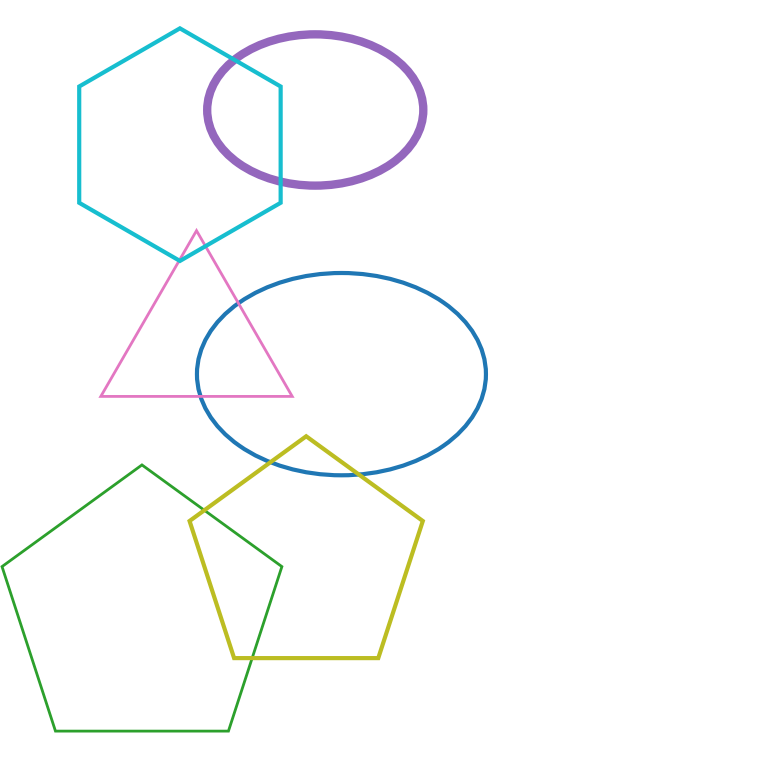[{"shape": "oval", "thickness": 1.5, "radius": 0.94, "center": [0.443, 0.514]}, {"shape": "pentagon", "thickness": 1, "radius": 0.96, "center": [0.184, 0.205]}, {"shape": "oval", "thickness": 3, "radius": 0.7, "center": [0.409, 0.857]}, {"shape": "triangle", "thickness": 1, "radius": 0.72, "center": [0.255, 0.557]}, {"shape": "pentagon", "thickness": 1.5, "radius": 0.8, "center": [0.398, 0.274]}, {"shape": "hexagon", "thickness": 1.5, "radius": 0.76, "center": [0.234, 0.812]}]